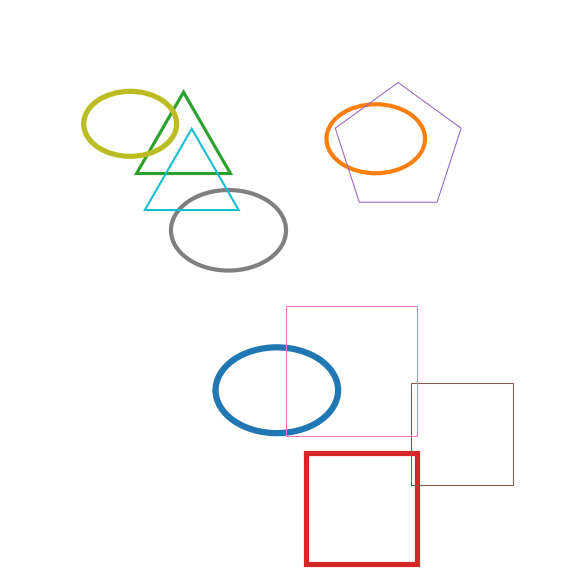[{"shape": "oval", "thickness": 3, "radius": 0.53, "center": [0.479, 0.323]}, {"shape": "oval", "thickness": 2, "radius": 0.43, "center": [0.651, 0.759]}, {"shape": "triangle", "thickness": 1.5, "radius": 0.47, "center": [0.318, 0.746]}, {"shape": "square", "thickness": 2.5, "radius": 0.48, "center": [0.626, 0.119]}, {"shape": "pentagon", "thickness": 0.5, "radius": 0.57, "center": [0.69, 0.742]}, {"shape": "square", "thickness": 0.5, "radius": 0.44, "center": [0.801, 0.248]}, {"shape": "square", "thickness": 0.5, "radius": 0.57, "center": [0.608, 0.357]}, {"shape": "oval", "thickness": 2, "radius": 0.5, "center": [0.396, 0.6]}, {"shape": "oval", "thickness": 2.5, "radius": 0.4, "center": [0.225, 0.785]}, {"shape": "triangle", "thickness": 1, "radius": 0.47, "center": [0.332, 0.682]}]